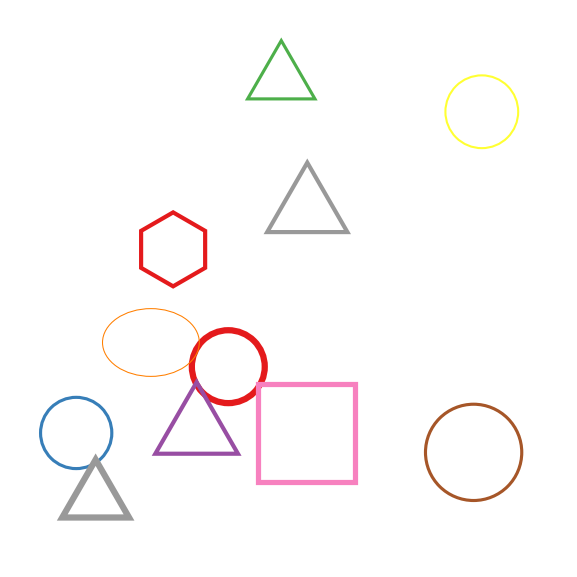[{"shape": "circle", "thickness": 3, "radius": 0.32, "center": [0.395, 0.364]}, {"shape": "hexagon", "thickness": 2, "radius": 0.32, "center": [0.3, 0.567]}, {"shape": "circle", "thickness": 1.5, "radius": 0.31, "center": [0.132, 0.249]}, {"shape": "triangle", "thickness": 1.5, "radius": 0.34, "center": [0.487, 0.862]}, {"shape": "triangle", "thickness": 2, "radius": 0.41, "center": [0.34, 0.255]}, {"shape": "oval", "thickness": 0.5, "radius": 0.42, "center": [0.261, 0.406]}, {"shape": "circle", "thickness": 1, "radius": 0.32, "center": [0.834, 0.806]}, {"shape": "circle", "thickness": 1.5, "radius": 0.42, "center": [0.82, 0.216]}, {"shape": "square", "thickness": 2.5, "radius": 0.42, "center": [0.531, 0.249]}, {"shape": "triangle", "thickness": 3, "radius": 0.33, "center": [0.166, 0.136]}, {"shape": "triangle", "thickness": 2, "radius": 0.4, "center": [0.532, 0.637]}]